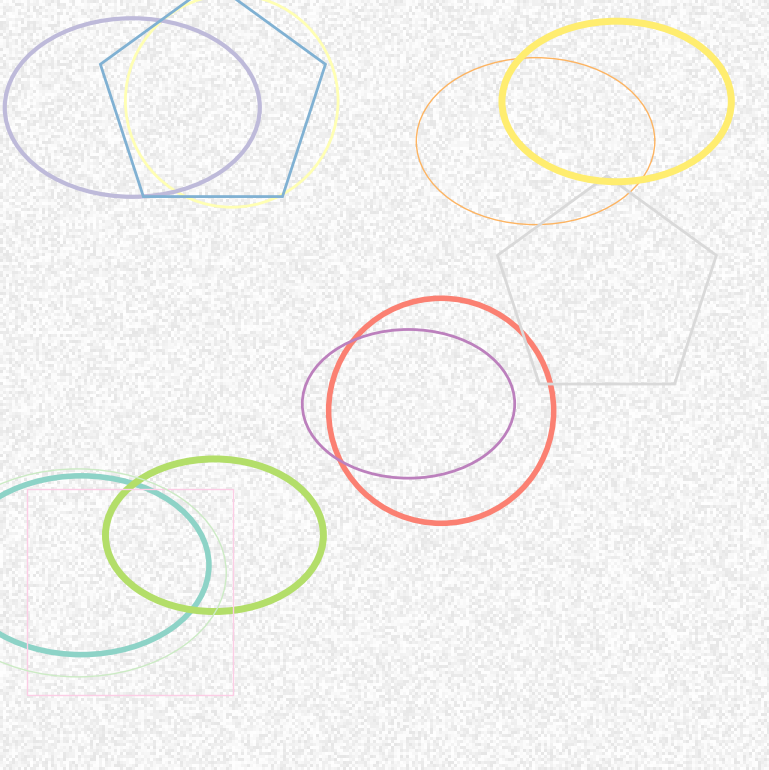[{"shape": "oval", "thickness": 2, "radius": 0.83, "center": [0.105, 0.266]}, {"shape": "circle", "thickness": 1, "radius": 0.69, "center": [0.301, 0.869]}, {"shape": "oval", "thickness": 1.5, "radius": 0.83, "center": [0.172, 0.86]}, {"shape": "circle", "thickness": 2, "radius": 0.73, "center": [0.573, 0.467]}, {"shape": "pentagon", "thickness": 1, "radius": 0.77, "center": [0.277, 0.869]}, {"shape": "oval", "thickness": 0.5, "radius": 0.77, "center": [0.696, 0.817]}, {"shape": "oval", "thickness": 2.5, "radius": 0.71, "center": [0.278, 0.305]}, {"shape": "square", "thickness": 0.5, "radius": 0.67, "center": [0.169, 0.231]}, {"shape": "pentagon", "thickness": 1, "radius": 0.75, "center": [0.788, 0.622]}, {"shape": "oval", "thickness": 1, "radius": 0.69, "center": [0.531, 0.476]}, {"shape": "oval", "thickness": 0.5, "radius": 0.96, "center": [0.101, 0.256]}, {"shape": "oval", "thickness": 2.5, "radius": 0.74, "center": [0.801, 0.868]}]